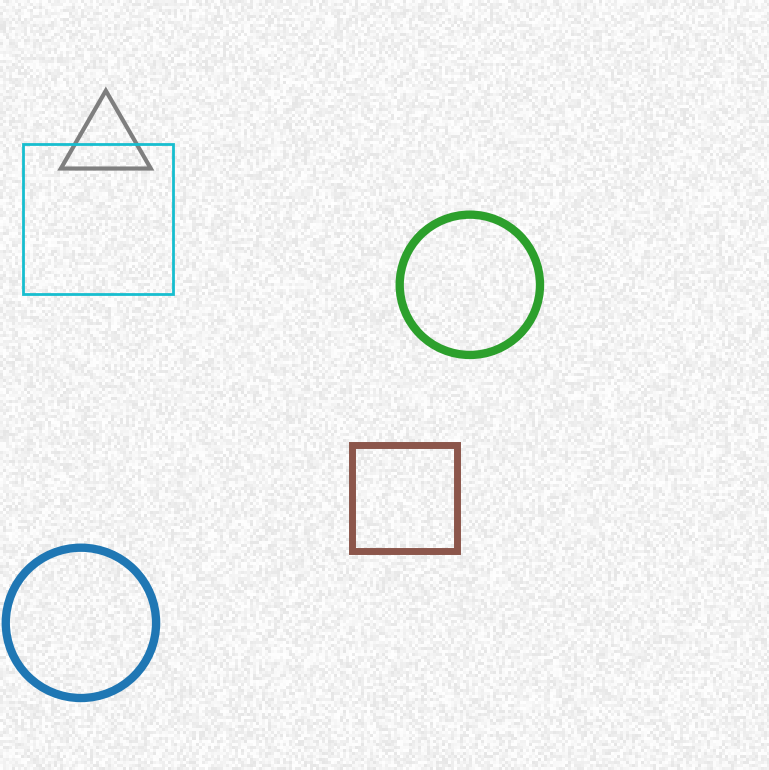[{"shape": "circle", "thickness": 3, "radius": 0.49, "center": [0.105, 0.191]}, {"shape": "circle", "thickness": 3, "radius": 0.46, "center": [0.61, 0.63]}, {"shape": "square", "thickness": 2.5, "radius": 0.34, "center": [0.526, 0.353]}, {"shape": "triangle", "thickness": 1.5, "radius": 0.34, "center": [0.137, 0.815]}, {"shape": "square", "thickness": 1, "radius": 0.49, "center": [0.128, 0.716]}]